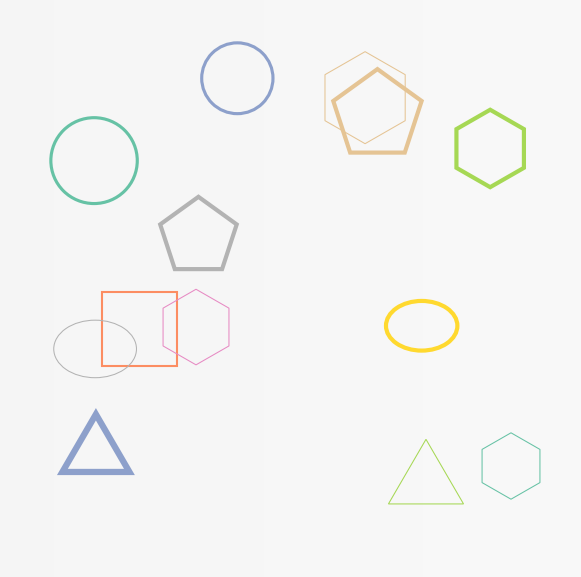[{"shape": "hexagon", "thickness": 0.5, "radius": 0.29, "center": [0.879, 0.192]}, {"shape": "circle", "thickness": 1.5, "radius": 0.37, "center": [0.162, 0.721]}, {"shape": "square", "thickness": 1, "radius": 0.32, "center": [0.239, 0.429]}, {"shape": "circle", "thickness": 1.5, "radius": 0.31, "center": [0.408, 0.864]}, {"shape": "triangle", "thickness": 3, "radius": 0.33, "center": [0.165, 0.215]}, {"shape": "hexagon", "thickness": 0.5, "radius": 0.33, "center": [0.337, 0.433]}, {"shape": "triangle", "thickness": 0.5, "radius": 0.37, "center": [0.733, 0.164]}, {"shape": "hexagon", "thickness": 2, "radius": 0.34, "center": [0.843, 0.742]}, {"shape": "oval", "thickness": 2, "radius": 0.31, "center": [0.725, 0.435]}, {"shape": "hexagon", "thickness": 0.5, "radius": 0.4, "center": [0.628, 0.83]}, {"shape": "pentagon", "thickness": 2, "radius": 0.4, "center": [0.649, 0.8]}, {"shape": "pentagon", "thickness": 2, "radius": 0.35, "center": [0.341, 0.589]}, {"shape": "oval", "thickness": 0.5, "radius": 0.36, "center": [0.164, 0.395]}]